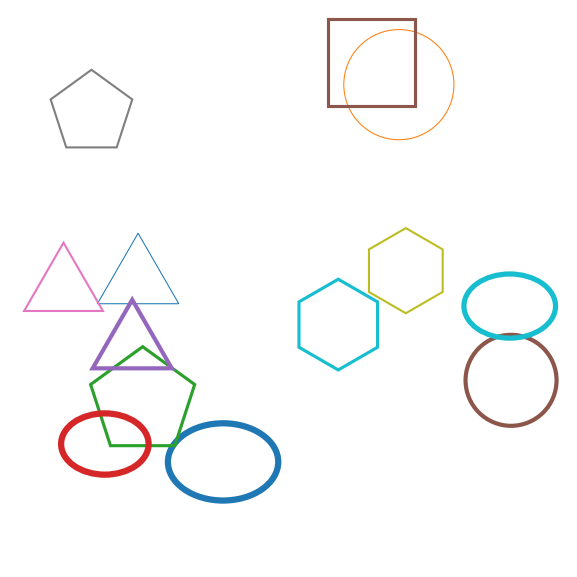[{"shape": "triangle", "thickness": 0.5, "radius": 0.41, "center": [0.239, 0.514]}, {"shape": "oval", "thickness": 3, "radius": 0.48, "center": [0.386, 0.199]}, {"shape": "circle", "thickness": 0.5, "radius": 0.48, "center": [0.691, 0.853]}, {"shape": "pentagon", "thickness": 1.5, "radius": 0.47, "center": [0.247, 0.304]}, {"shape": "oval", "thickness": 3, "radius": 0.38, "center": [0.182, 0.23]}, {"shape": "triangle", "thickness": 2, "radius": 0.4, "center": [0.229, 0.401]}, {"shape": "circle", "thickness": 2, "radius": 0.39, "center": [0.885, 0.341]}, {"shape": "square", "thickness": 1.5, "radius": 0.38, "center": [0.643, 0.89]}, {"shape": "triangle", "thickness": 1, "radius": 0.39, "center": [0.11, 0.5]}, {"shape": "pentagon", "thickness": 1, "radius": 0.37, "center": [0.158, 0.804]}, {"shape": "hexagon", "thickness": 1, "radius": 0.37, "center": [0.703, 0.53]}, {"shape": "oval", "thickness": 2.5, "radius": 0.4, "center": [0.883, 0.469]}, {"shape": "hexagon", "thickness": 1.5, "radius": 0.39, "center": [0.586, 0.437]}]